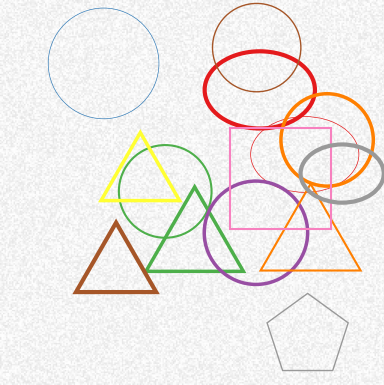[{"shape": "oval", "thickness": 3, "radius": 0.72, "center": [0.675, 0.766]}, {"shape": "oval", "thickness": 0.5, "radius": 0.7, "center": [0.792, 0.599]}, {"shape": "circle", "thickness": 0.5, "radius": 0.72, "center": [0.269, 0.835]}, {"shape": "triangle", "thickness": 2.5, "radius": 0.73, "center": [0.506, 0.368]}, {"shape": "circle", "thickness": 1.5, "radius": 0.6, "center": [0.429, 0.503]}, {"shape": "circle", "thickness": 2.5, "radius": 0.67, "center": [0.665, 0.395]}, {"shape": "circle", "thickness": 2.5, "radius": 0.6, "center": [0.85, 0.637]}, {"shape": "triangle", "thickness": 1.5, "radius": 0.75, "center": [0.807, 0.372]}, {"shape": "triangle", "thickness": 2.5, "radius": 0.59, "center": [0.364, 0.538]}, {"shape": "circle", "thickness": 1, "radius": 0.57, "center": [0.667, 0.876]}, {"shape": "triangle", "thickness": 3, "radius": 0.6, "center": [0.302, 0.301]}, {"shape": "square", "thickness": 1.5, "radius": 0.66, "center": [0.729, 0.536]}, {"shape": "pentagon", "thickness": 1, "radius": 0.55, "center": [0.799, 0.127]}, {"shape": "oval", "thickness": 3, "radius": 0.54, "center": [0.889, 0.549]}]